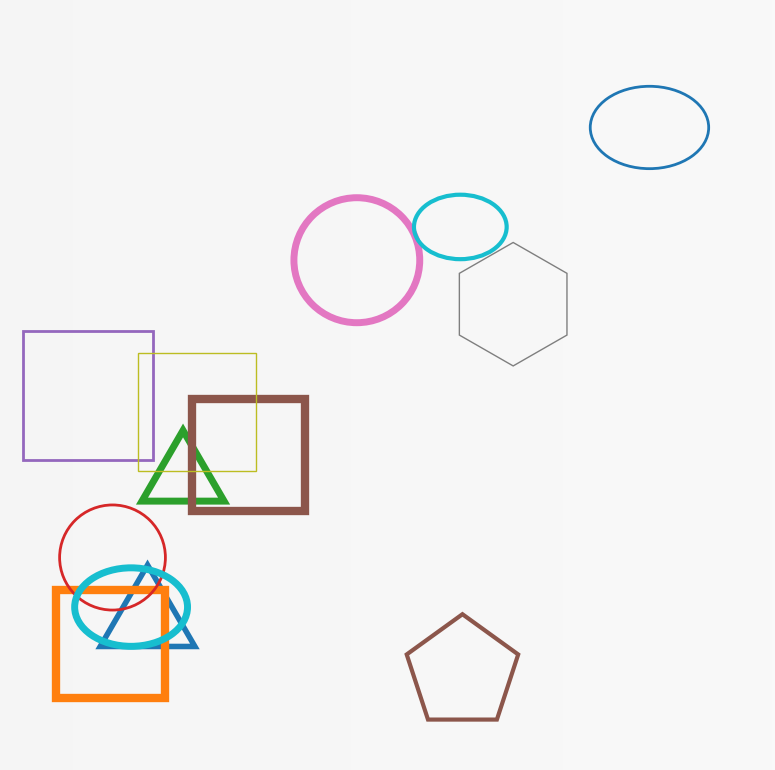[{"shape": "oval", "thickness": 1, "radius": 0.38, "center": [0.838, 0.834]}, {"shape": "triangle", "thickness": 2, "radius": 0.35, "center": [0.19, 0.196]}, {"shape": "square", "thickness": 3, "radius": 0.35, "center": [0.143, 0.164]}, {"shape": "triangle", "thickness": 2.5, "radius": 0.31, "center": [0.236, 0.38]}, {"shape": "circle", "thickness": 1, "radius": 0.34, "center": [0.145, 0.276]}, {"shape": "square", "thickness": 1, "radius": 0.42, "center": [0.114, 0.486]}, {"shape": "pentagon", "thickness": 1.5, "radius": 0.38, "center": [0.597, 0.127]}, {"shape": "square", "thickness": 3, "radius": 0.36, "center": [0.32, 0.409]}, {"shape": "circle", "thickness": 2.5, "radius": 0.41, "center": [0.46, 0.662]}, {"shape": "hexagon", "thickness": 0.5, "radius": 0.4, "center": [0.662, 0.605]}, {"shape": "square", "thickness": 0.5, "radius": 0.38, "center": [0.254, 0.465]}, {"shape": "oval", "thickness": 1.5, "radius": 0.3, "center": [0.594, 0.705]}, {"shape": "oval", "thickness": 2.5, "radius": 0.36, "center": [0.169, 0.212]}]